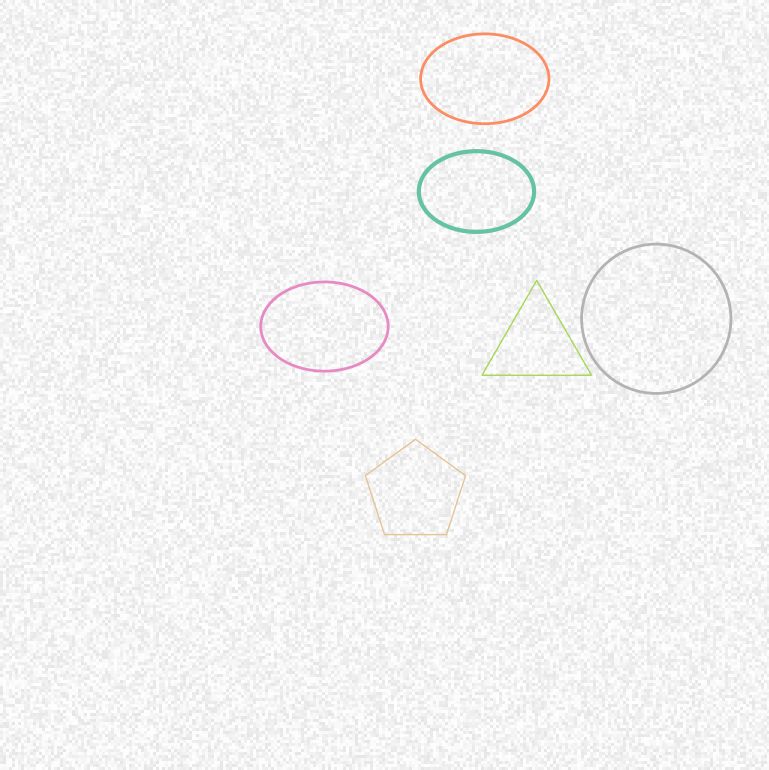[{"shape": "oval", "thickness": 1.5, "radius": 0.37, "center": [0.619, 0.751]}, {"shape": "oval", "thickness": 1, "radius": 0.42, "center": [0.63, 0.898]}, {"shape": "oval", "thickness": 1, "radius": 0.41, "center": [0.421, 0.576]}, {"shape": "triangle", "thickness": 0.5, "radius": 0.41, "center": [0.697, 0.554]}, {"shape": "pentagon", "thickness": 0.5, "radius": 0.34, "center": [0.54, 0.361]}, {"shape": "circle", "thickness": 1, "radius": 0.48, "center": [0.852, 0.586]}]